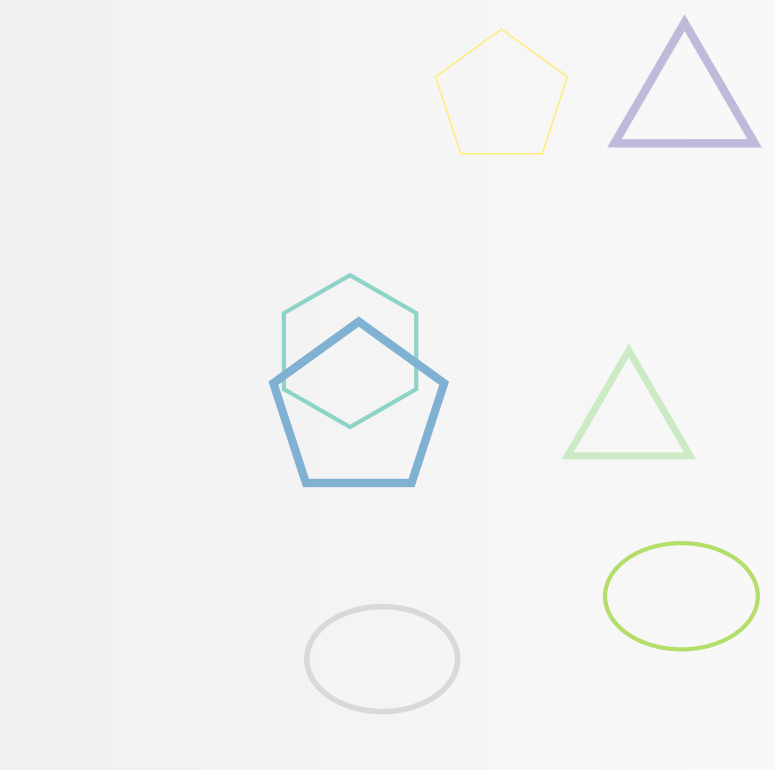[{"shape": "hexagon", "thickness": 1.5, "radius": 0.49, "center": [0.452, 0.544]}, {"shape": "triangle", "thickness": 3, "radius": 0.52, "center": [0.883, 0.866]}, {"shape": "pentagon", "thickness": 3, "radius": 0.58, "center": [0.463, 0.466]}, {"shape": "oval", "thickness": 1.5, "radius": 0.49, "center": [0.879, 0.226]}, {"shape": "oval", "thickness": 2, "radius": 0.49, "center": [0.493, 0.144]}, {"shape": "triangle", "thickness": 2.5, "radius": 0.46, "center": [0.811, 0.454]}, {"shape": "pentagon", "thickness": 0.5, "radius": 0.45, "center": [0.647, 0.873]}]